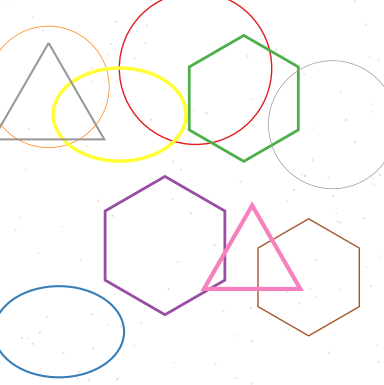[{"shape": "circle", "thickness": 1, "radius": 0.99, "center": [0.508, 0.823]}, {"shape": "oval", "thickness": 1.5, "radius": 0.85, "center": [0.153, 0.138]}, {"shape": "hexagon", "thickness": 2, "radius": 0.82, "center": [0.633, 0.744]}, {"shape": "hexagon", "thickness": 2, "radius": 0.9, "center": [0.429, 0.362]}, {"shape": "circle", "thickness": 0.5, "radius": 0.79, "center": [0.126, 0.774]}, {"shape": "oval", "thickness": 2.5, "radius": 0.86, "center": [0.311, 0.702]}, {"shape": "hexagon", "thickness": 1, "radius": 0.76, "center": [0.802, 0.28]}, {"shape": "triangle", "thickness": 3, "radius": 0.72, "center": [0.655, 0.322]}, {"shape": "circle", "thickness": 0.5, "radius": 0.83, "center": [0.864, 0.676]}, {"shape": "triangle", "thickness": 1.5, "radius": 0.83, "center": [0.126, 0.721]}]